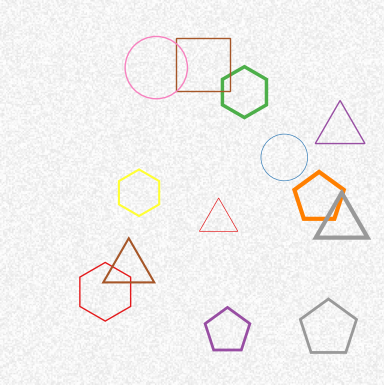[{"shape": "hexagon", "thickness": 1, "radius": 0.38, "center": [0.273, 0.242]}, {"shape": "triangle", "thickness": 0.5, "radius": 0.29, "center": [0.568, 0.428]}, {"shape": "circle", "thickness": 0.5, "radius": 0.3, "center": [0.738, 0.591]}, {"shape": "hexagon", "thickness": 2.5, "radius": 0.33, "center": [0.635, 0.761]}, {"shape": "triangle", "thickness": 1, "radius": 0.37, "center": [0.883, 0.664]}, {"shape": "pentagon", "thickness": 2, "radius": 0.31, "center": [0.591, 0.14]}, {"shape": "pentagon", "thickness": 3, "radius": 0.34, "center": [0.829, 0.486]}, {"shape": "hexagon", "thickness": 1.5, "radius": 0.3, "center": [0.361, 0.499]}, {"shape": "square", "thickness": 1, "radius": 0.35, "center": [0.527, 0.832]}, {"shape": "triangle", "thickness": 1.5, "radius": 0.38, "center": [0.334, 0.305]}, {"shape": "circle", "thickness": 1, "radius": 0.4, "center": [0.406, 0.824]}, {"shape": "pentagon", "thickness": 2, "radius": 0.38, "center": [0.853, 0.147]}, {"shape": "triangle", "thickness": 3, "radius": 0.39, "center": [0.888, 0.422]}]